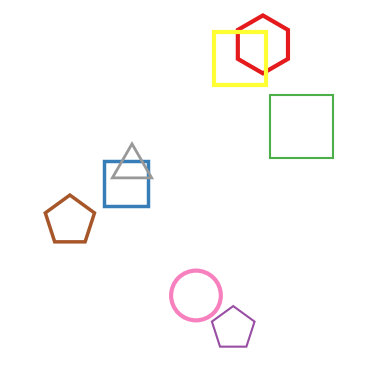[{"shape": "hexagon", "thickness": 3, "radius": 0.38, "center": [0.683, 0.885]}, {"shape": "square", "thickness": 2.5, "radius": 0.29, "center": [0.328, 0.523]}, {"shape": "square", "thickness": 1.5, "radius": 0.41, "center": [0.783, 0.671]}, {"shape": "pentagon", "thickness": 1.5, "radius": 0.29, "center": [0.606, 0.147]}, {"shape": "square", "thickness": 3, "radius": 0.34, "center": [0.624, 0.848]}, {"shape": "pentagon", "thickness": 2.5, "radius": 0.34, "center": [0.182, 0.426]}, {"shape": "circle", "thickness": 3, "radius": 0.32, "center": [0.509, 0.233]}, {"shape": "triangle", "thickness": 2, "radius": 0.29, "center": [0.343, 0.567]}]